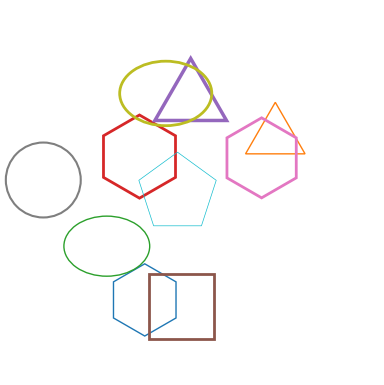[{"shape": "hexagon", "thickness": 1, "radius": 0.47, "center": [0.376, 0.221]}, {"shape": "triangle", "thickness": 1, "radius": 0.45, "center": [0.715, 0.645]}, {"shape": "oval", "thickness": 1, "radius": 0.56, "center": [0.277, 0.361]}, {"shape": "hexagon", "thickness": 2, "radius": 0.54, "center": [0.362, 0.593]}, {"shape": "triangle", "thickness": 2.5, "radius": 0.54, "center": [0.495, 0.741]}, {"shape": "square", "thickness": 2, "radius": 0.42, "center": [0.472, 0.205]}, {"shape": "hexagon", "thickness": 2, "radius": 0.52, "center": [0.68, 0.59]}, {"shape": "circle", "thickness": 1.5, "radius": 0.49, "center": [0.112, 0.532]}, {"shape": "oval", "thickness": 2, "radius": 0.6, "center": [0.43, 0.757]}, {"shape": "pentagon", "thickness": 0.5, "radius": 0.53, "center": [0.461, 0.499]}]